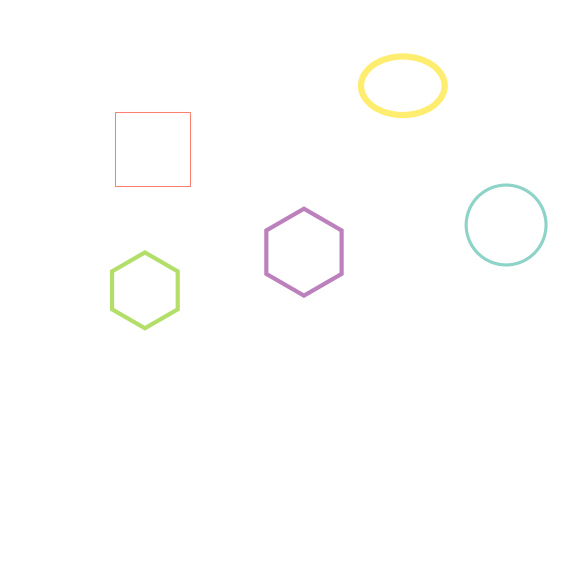[{"shape": "circle", "thickness": 1.5, "radius": 0.35, "center": [0.876, 0.61]}, {"shape": "square", "thickness": 0.5, "radius": 0.32, "center": [0.264, 0.741]}, {"shape": "hexagon", "thickness": 2, "radius": 0.33, "center": [0.251, 0.496]}, {"shape": "hexagon", "thickness": 2, "radius": 0.38, "center": [0.526, 0.562]}, {"shape": "oval", "thickness": 3, "radius": 0.36, "center": [0.698, 0.851]}]